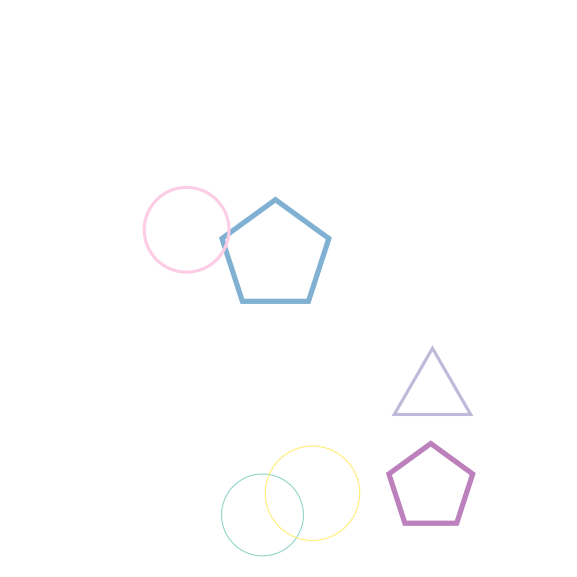[{"shape": "circle", "thickness": 0.5, "radius": 0.35, "center": [0.455, 0.107]}, {"shape": "triangle", "thickness": 1.5, "radius": 0.38, "center": [0.749, 0.32]}, {"shape": "pentagon", "thickness": 2.5, "radius": 0.49, "center": [0.477, 0.556]}, {"shape": "circle", "thickness": 1.5, "radius": 0.37, "center": [0.323, 0.601]}, {"shape": "pentagon", "thickness": 2.5, "radius": 0.38, "center": [0.746, 0.155]}, {"shape": "circle", "thickness": 0.5, "radius": 0.41, "center": [0.541, 0.145]}]